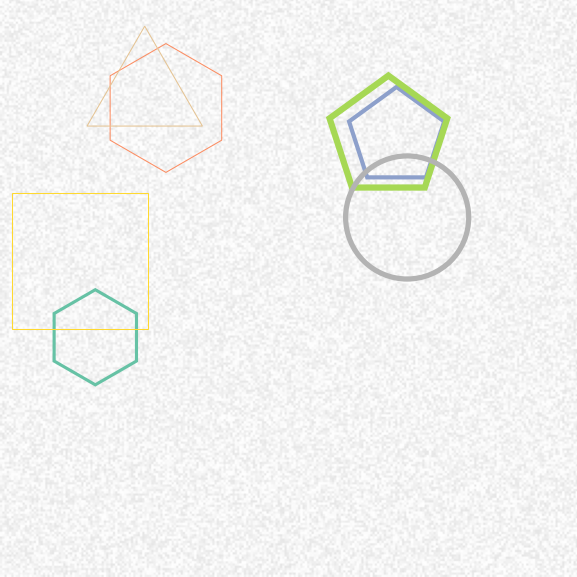[{"shape": "hexagon", "thickness": 1.5, "radius": 0.41, "center": [0.165, 0.415]}, {"shape": "hexagon", "thickness": 0.5, "radius": 0.56, "center": [0.287, 0.812]}, {"shape": "pentagon", "thickness": 2, "radius": 0.43, "center": [0.687, 0.762]}, {"shape": "pentagon", "thickness": 3, "radius": 0.54, "center": [0.673, 0.761]}, {"shape": "square", "thickness": 0.5, "radius": 0.59, "center": [0.138, 0.548]}, {"shape": "triangle", "thickness": 0.5, "radius": 0.58, "center": [0.251, 0.839]}, {"shape": "circle", "thickness": 2.5, "radius": 0.53, "center": [0.705, 0.623]}]